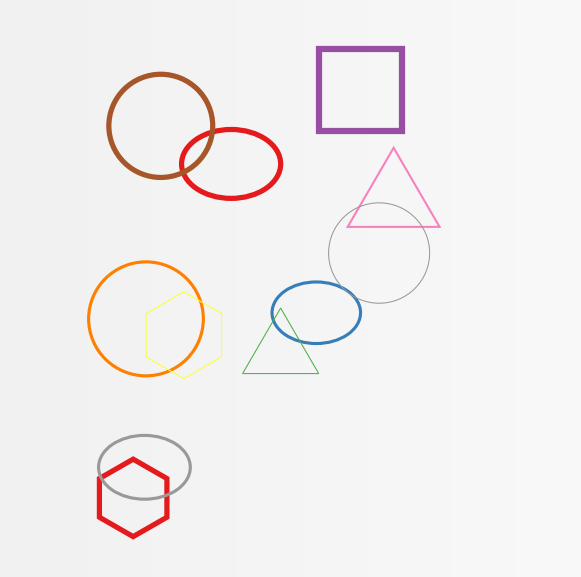[{"shape": "oval", "thickness": 2.5, "radius": 0.43, "center": [0.398, 0.715]}, {"shape": "hexagon", "thickness": 2.5, "radius": 0.34, "center": [0.229, 0.137]}, {"shape": "oval", "thickness": 1.5, "radius": 0.38, "center": [0.544, 0.458]}, {"shape": "triangle", "thickness": 0.5, "radius": 0.38, "center": [0.483, 0.39]}, {"shape": "square", "thickness": 3, "radius": 0.36, "center": [0.62, 0.843]}, {"shape": "circle", "thickness": 1.5, "radius": 0.49, "center": [0.251, 0.447]}, {"shape": "hexagon", "thickness": 0.5, "radius": 0.38, "center": [0.316, 0.419]}, {"shape": "circle", "thickness": 2.5, "radius": 0.45, "center": [0.277, 0.781]}, {"shape": "triangle", "thickness": 1, "radius": 0.46, "center": [0.677, 0.652]}, {"shape": "circle", "thickness": 0.5, "radius": 0.43, "center": [0.652, 0.561]}, {"shape": "oval", "thickness": 1.5, "radius": 0.39, "center": [0.248, 0.19]}]